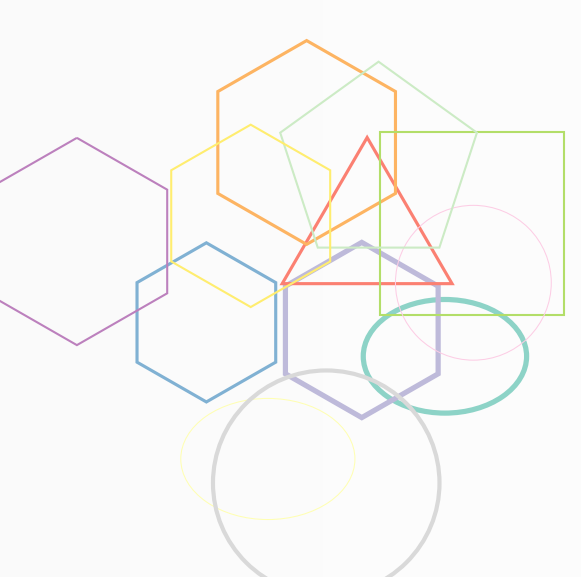[{"shape": "oval", "thickness": 2.5, "radius": 0.7, "center": [0.765, 0.382]}, {"shape": "oval", "thickness": 0.5, "radius": 0.75, "center": [0.461, 0.204]}, {"shape": "hexagon", "thickness": 2.5, "radius": 0.76, "center": [0.622, 0.428]}, {"shape": "triangle", "thickness": 1.5, "radius": 0.84, "center": [0.632, 0.592]}, {"shape": "hexagon", "thickness": 1.5, "radius": 0.69, "center": [0.355, 0.441]}, {"shape": "hexagon", "thickness": 1.5, "radius": 0.88, "center": [0.528, 0.752]}, {"shape": "square", "thickness": 1, "radius": 0.79, "center": [0.812, 0.612]}, {"shape": "circle", "thickness": 0.5, "radius": 0.67, "center": [0.814, 0.51]}, {"shape": "circle", "thickness": 2, "radius": 0.97, "center": [0.561, 0.163]}, {"shape": "hexagon", "thickness": 1, "radius": 0.9, "center": [0.132, 0.581]}, {"shape": "pentagon", "thickness": 1, "radius": 0.89, "center": [0.651, 0.714]}, {"shape": "hexagon", "thickness": 1, "radius": 0.79, "center": [0.431, 0.625]}]